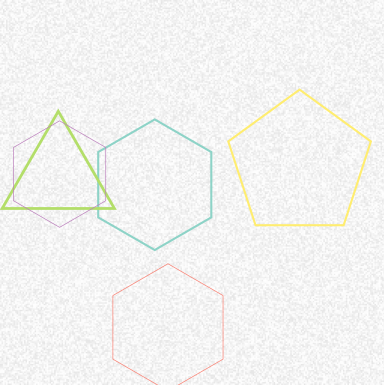[{"shape": "hexagon", "thickness": 1.5, "radius": 0.85, "center": [0.402, 0.52]}, {"shape": "hexagon", "thickness": 0.5, "radius": 0.83, "center": [0.436, 0.15]}, {"shape": "triangle", "thickness": 2, "radius": 0.84, "center": [0.151, 0.543]}, {"shape": "hexagon", "thickness": 0.5, "radius": 0.69, "center": [0.155, 0.548]}, {"shape": "pentagon", "thickness": 1.5, "radius": 0.97, "center": [0.778, 0.573]}]